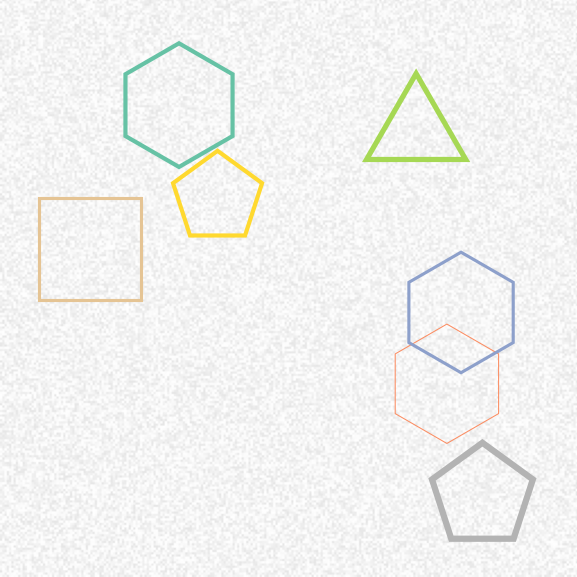[{"shape": "hexagon", "thickness": 2, "radius": 0.54, "center": [0.31, 0.817]}, {"shape": "hexagon", "thickness": 0.5, "radius": 0.52, "center": [0.774, 0.335]}, {"shape": "hexagon", "thickness": 1.5, "radius": 0.52, "center": [0.798, 0.458]}, {"shape": "triangle", "thickness": 2.5, "radius": 0.5, "center": [0.721, 0.773]}, {"shape": "pentagon", "thickness": 2, "radius": 0.41, "center": [0.377, 0.657]}, {"shape": "square", "thickness": 1.5, "radius": 0.44, "center": [0.156, 0.568]}, {"shape": "pentagon", "thickness": 3, "radius": 0.46, "center": [0.835, 0.141]}]